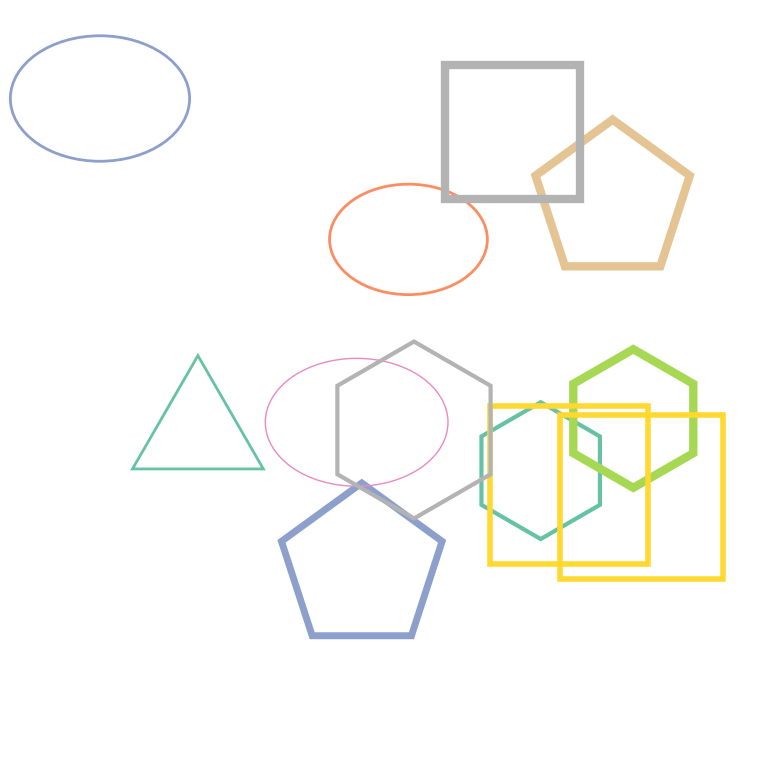[{"shape": "triangle", "thickness": 1, "radius": 0.49, "center": [0.257, 0.44]}, {"shape": "hexagon", "thickness": 1.5, "radius": 0.44, "center": [0.702, 0.389]}, {"shape": "oval", "thickness": 1, "radius": 0.51, "center": [0.53, 0.689]}, {"shape": "pentagon", "thickness": 2.5, "radius": 0.55, "center": [0.47, 0.263]}, {"shape": "oval", "thickness": 1, "radius": 0.58, "center": [0.13, 0.872]}, {"shape": "oval", "thickness": 0.5, "radius": 0.59, "center": [0.463, 0.452]}, {"shape": "hexagon", "thickness": 3, "radius": 0.45, "center": [0.822, 0.456]}, {"shape": "square", "thickness": 2, "radius": 0.51, "center": [0.739, 0.37]}, {"shape": "square", "thickness": 2, "radius": 0.53, "center": [0.833, 0.355]}, {"shape": "pentagon", "thickness": 3, "radius": 0.53, "center": [0.796, 0.739]}, {"shape": "square", "thickness": 3, "radius": 0.44, "center": [0.665, 0.829]}, {"shape": "hexagon", "thickness": 1.5, "radius": 0.57, "center": [0.538, 0.442]}]